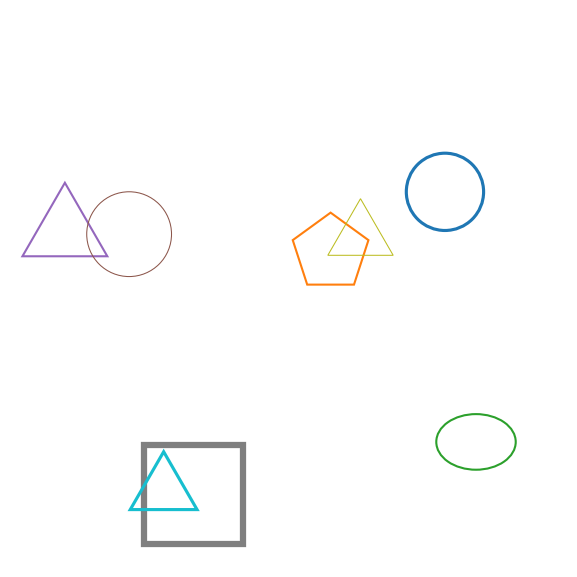[{"shape": "circle", "thickness": 1.5, "radius": 0.33, "center": [0.77, 0.667]}, {"shape": "pentagon", "thickness": 1, "radius": 0.34, "center": [0.572, 0.562]}, {"shape": "oval", "thickness": 1, "radius": 0.34, "center": [0.824, 0.234]}, {"shape": "triangle", "thickness": 1, "radius": 0.42, "center": [0.112, 0.598]}, {"shape": "circle", "thickness": 0.5, "radius": 0.37, "center": [0.224, 0.594]}, {"shape": "square", "thickness": 3, "radius": 0.43, "center": [0.335, 0.142]}, {"shape": "triangle", "thickness": 0.5, "radius": 0.33, "center": [0.624, 0.59]}, {"shape": "triangle", "thickness": 1.5, "radius": 0.33, "center": [0.283, 0.15]}]